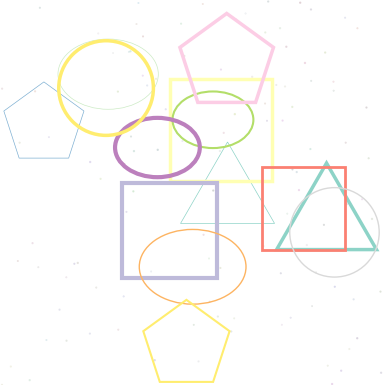[{"shape": "triangle", "thickness": 2.5, "radius": 0.75, "center": [0.848, 0.427]}, {"shape": "triangle", "thickness": 0.5, "radius": 0.71, "center": [0.591, 0.49]}, {"shape": "square", "thickness": 2.5, "radius": 0.66, "center": [0.573, 0.663]}, {"shape": "square", "thickness": 3, "radius": 0.62, "center": [0.439, 0.403]}, {"shape": "square", "thickness": 2, "radius": 0.54, "center": [0.789, 0.458]}, {"shape": "pentagon", "thickness": 0.5, "radius": 0.55, "center": [0.114, 0.678]}, {"shape": "oval", "thickness": 1, "radius": 0.69, "center": [0.5, 0.307]}, {"shape": "oval", "thickness": 1.5, "radius": 0.53, "center": [0.553, 0.689]}, {"shape": "pentagon", "thickness": 2.5, "radius": 0.64, "center": [0.589, 0.837]}, {"shape": "circle", "thickness": 1, "radius": 0.58, "center": [0.869, 0.396]}, {"shape": "oval", "thickness": 3, "radius": 0.55, "center": [0.409, 0.617]}, {"shape": "oval", "thickness": 0.5, "radius": 0.65, "center": [0.281, 0.807]}, {"shape": "circle", "thickness": 2.5, "radius": 0.61, "center": [0.276, 0.771]}, {"shape": "pentagon", "thickness": 1.5, "radius": 0.59, "center": [0.484, 0.103]}]